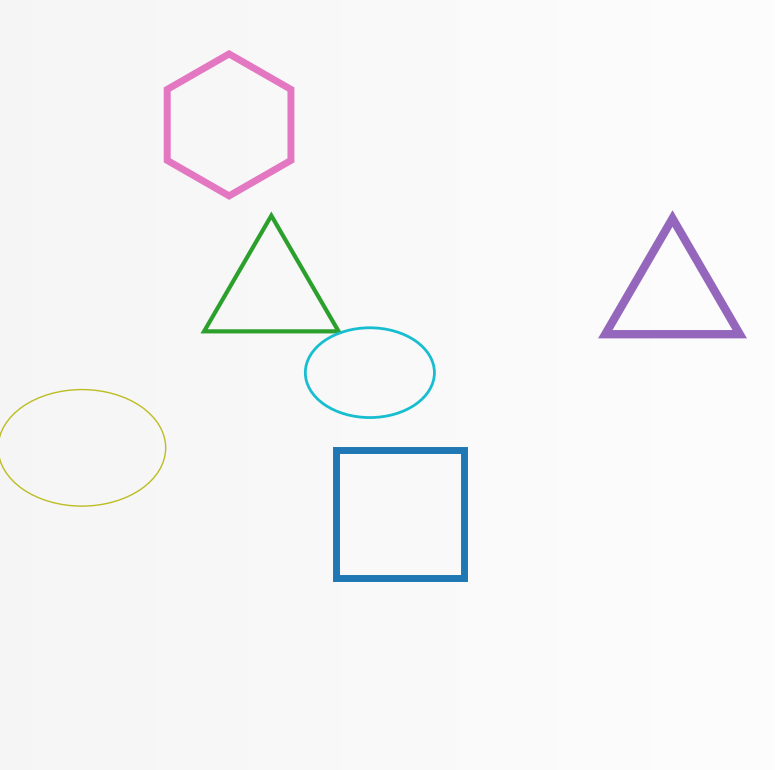[{"shape": "square", "thickness": 2.5, "radius": 0.42, "center": [0.516, 0.332]}, {"shape": "triangle", "thickness": 1.5, "radius": 0.5, "center": [0.35, 0.62]}, {"shape": "triangle", "thickness": 3, "radius": 0.5, "center": [0.868, 0.616]}, {"shape": "hexagon", "thickness": 2.5, "radius": 0.46, "center": [0.296, 0.838]}, {"shape": "oval", "thickness": 0.5, "radius": 0.54, "center": [0.106, 0.418]}, {"shape": "oval", "thickness": 1, "radius": 0.42, "center": [0.477, 0.516]}]